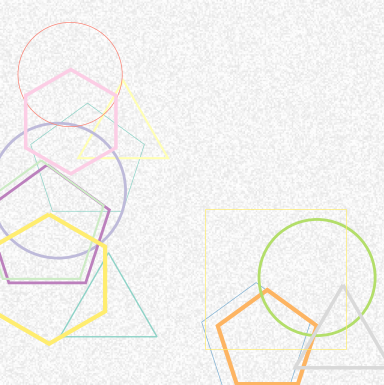[{"shape": "triangle", "thickness": 1, "radius": 0.73, "center": [0.282, 0.198]}, {"shape": "pentagon", "thickness": 0.5, "radius": 0.78, "center": [0.227, 0.577]}, {"shape": "triangle", "thickness": 1.5, "radius": 0.67, "center": [0.32, 0.656]}, {"shape": "circle", "thickness": 2, "radius": 0.88, "center": [0.151, 0.505]}, {"shape": "circle", "thickness": 0.5, "radius": 0.68, "center": [0.182, 0.806]}, {"shape": "pentagon", "thickness": 0.5, "radius": 0.74, "center": [0.665, 0.117]}, {"shape": "pentagon", "thickness": 3, "radius": 0.68, "center": [0.694, 0.112]}, {"shape": "circle", "thickness": 2, "radius": 0.75, "center": [0.824, 0.279]}, {"shape": "hexagon", "thickness": 2.5, "radius": 0.68, "center": [0.184, 0.684]}, {"shape": "triangle", "thickness": 2.5, "radius": 0.72, "center": [0.891, 0.117]}, {"shape": "pentagon", "thickness": 2, "radius": 0.85, "center": [0.123, 0.402]}, {"shape": "pentagon", "thickness": 1.5, "radius": 0.85, "center": [0.107, 0.413]}, {"shape": "square", "thickness": 0.5, "radius": 0.91, "center": [0.715, 0.275]}, {"shape": "hexagon", "thickness": 3, "radius": 0.84, "center": [0.128, 0.275]}]